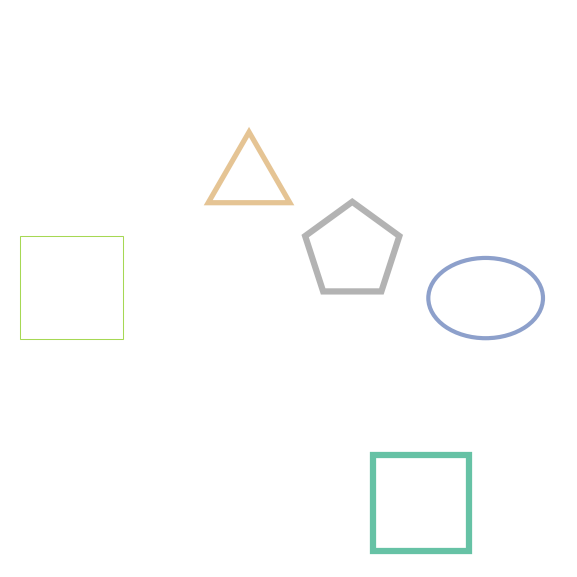[{"shape": "square", "thickness": 3, "radius": 0.41, "center": [0.729, 0.128]}, {"shape": "oval", "thickness": 2, "radius": 0.5, "center": [0.841, 0.483]}, {"shape": "square", "thickness": 0.5, "radius": 0.45, "center": [0.124, 0.502]}, {"shape": "triangle", "thickness": 2.5, "radius": 0.41, "center": [0.431, 0.689]}, {"shape": "pentagon", "thickness": 3, "radius": 0.43, "center": [0.61, 0.564]}]